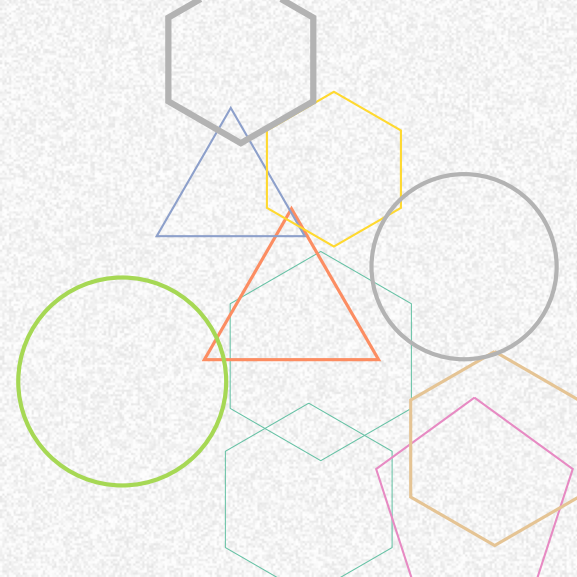[{"shape": "hexagon", "thickness": 0.5, "radius": 0.91, "center": [0.555, 0.383]}, {"shape": "hexagon", "thickness": 0.5, "radius": 0.83, "center": [0.535, 0.134]}, {"shape": "triangle", "thickness": 1.5, "radius": 0.87, "center": [0.505, 0.463]}, {"shape": "triangle", "thickness": 1, "radius": 0.74, "center": [0.4, 0.664]}, {"shape": "pentagon", "thickness": 1, "radius": 0.89, "center": [0.822, 0.132]}, {"shape": "circle", "thickness": 2, "radius": 0.9, "center": [0.212, 0.339]}, {"shape": "hexagon", "thickness": 1, "radius": 0.67, "center": [0.578, 0.706]}, {"shape": "hexagon", "thickness": 1.5, "radius": 0.84, "center": [0.857, 0.222]}, {"shape": "circle", "thickness": 2, "radius": 0.8, "center": [0.804, 0.537]}, {"shape": "hexagon", "thickness": 3, "radius": 0.72, "center": [0.417, 0.896]}]